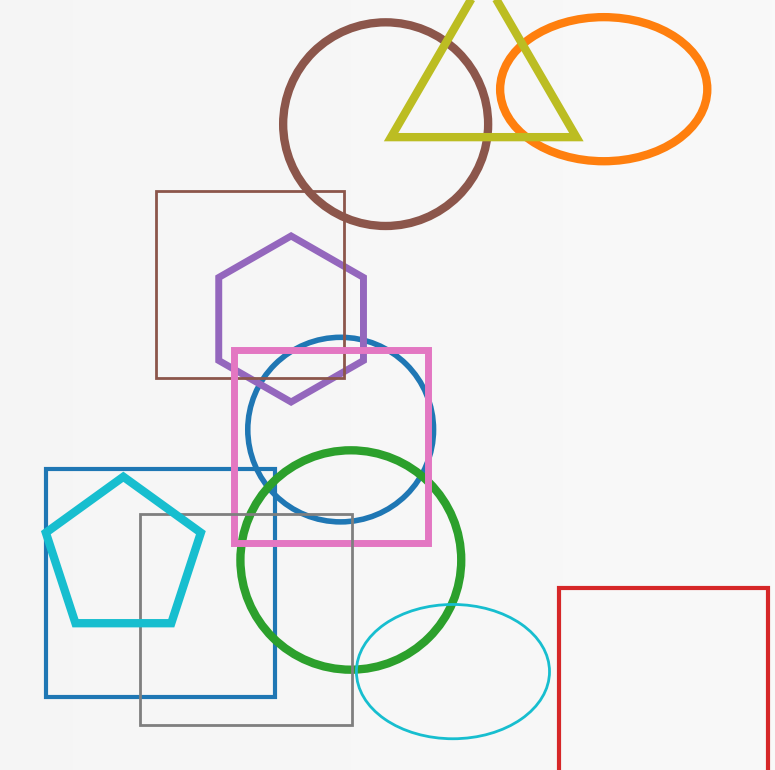[{"shape": "square", "thickness": 1.5, "radius": 0.74, "center": [0.207, 0.243]}, {"shape": "circle", "thickness": 2, "radius": 0.6, "center": [0.44, 0.442]}, {"shape": "oval", "thickness": 3, "radius": 0.67, "center": [0.779, 0.884]}, {"shape": "circle", "thickness": 3, "radius": 0.71, "center": [0.453, 0.273]}, {"shape": "square", "thickness": 1.5, "radius": 0.68, "center": [0.856, 0.102]}, {"shape": "hexagon", "thickness": 2.5, "radius": 0.54, "center": [0.376, 0.586]}, {"shape": "square", "thickness": 1, "radius": 0.61, "center": [0.322, 0.63]}, {"shape": "circle", "thickness": 3, "radius": 0.66, "center": [0.498, 0.839]}, {"shape": "square", "thickness": 2.5, "radius": 0.63, "center": [0.428, 0.42]}, {"shape": "square", "thickness": 1, "radius": 0.68, "center": [0.318, 0.195]}, {"shape": "triangle", "thickness": 3, "radius": 0.69, "center": [0.624, 0.891]}, {"shape": "pentagon", "thickness": 3, "radius": 0.53, "center": [0.159, 0.276]}, {"shape": "oval", "thickness": 1, "radius": 0.62, "center": [0.584, 0.128]}]